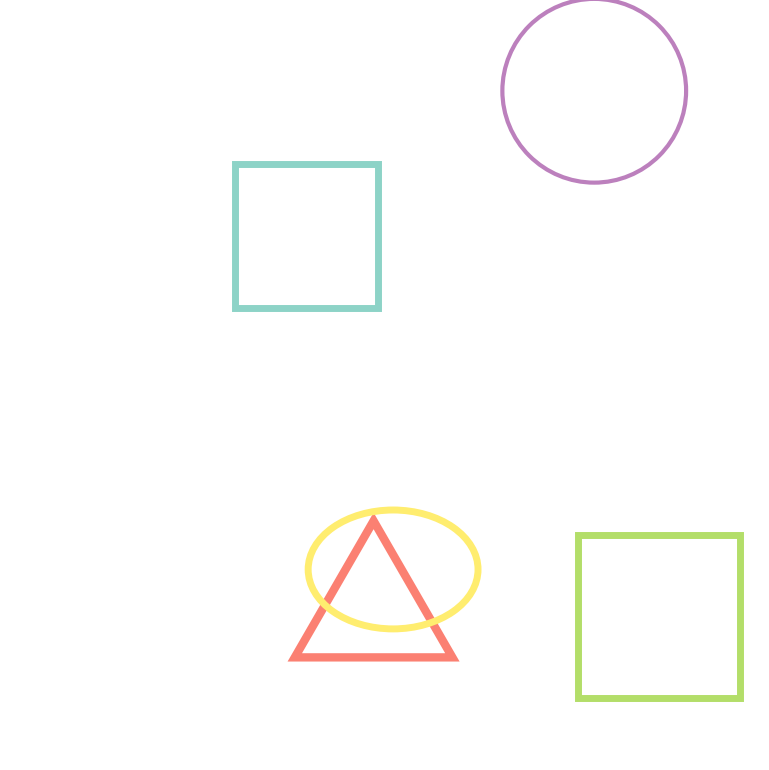[{"shape": "square", "thickness": 2.5, "radius": 0.47, "center": [0.398, 0.694]}, {"shape": "triangle", "thickness": 3, "radius": 0.59, "center": [0.485, 0.205]}, {"shape": "square", "thickness": 2.5, "radius": 0.53, "center": [0.856, 0.199]}, {"shape": "circle", "thickness": 1.5, "radius": 0.6, "center": [0.772, 0.882]}, {"shape": "oval", "thickness": 2.5, "radius": 0.55, "center": [0.511, 0.26]}]